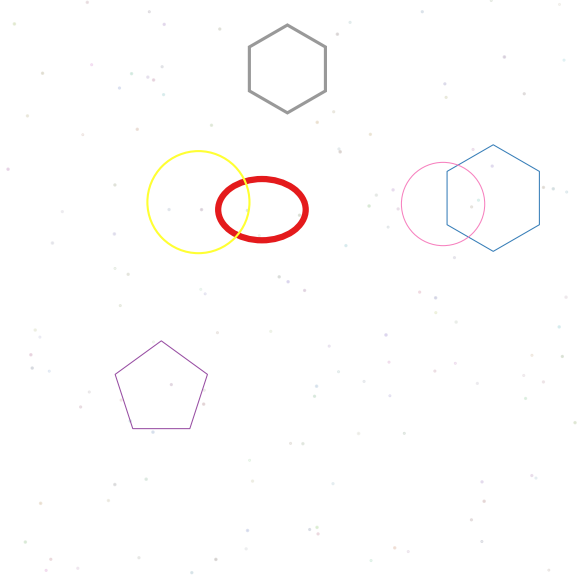[{"shape": "oval", "thickness": 3, "radius": 0.38, "center": [0.454, 0.636]}, {"shape": "hexagon", "thickness": 0.5, "radius": 0.46, "center": [0.854, 0.656]}, {"shape": "pentagon", "thickness": 0.5, "radius": 0.42, "center": [0.279, 0.325]}, {"shape": "circle", "thickness": 1, "radius": 0.44, "center": [0.344, 0.649]}, {"shape": "circle", "thickness": 0.5, "radius": 0.36, "center": [0.767, 0.646]}, {"shape": "hexagon", "thickness": 1.5, "radius": 0.38, "center": [0.498, 0.88]}]